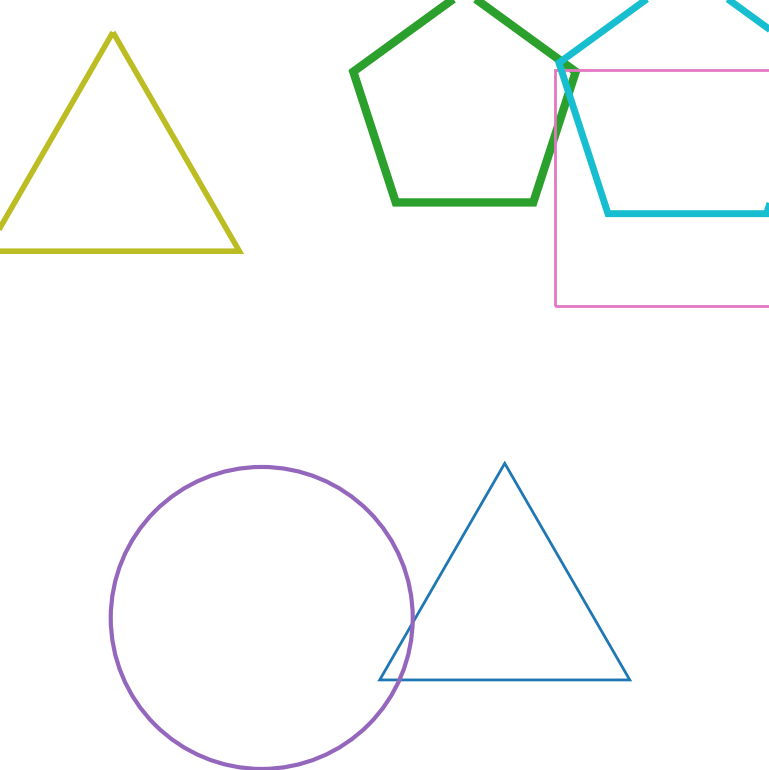[{"shape": "triangle", "thickness": 1, "radius": 0.94, "center": [0.656, 0.211]}, {"shape": "pentagon", "thickness": 3, "radius": 0.76, "center": [0.603, 0.86]}, {"shape": "circle", "thickness": 1.5, "radius": 0.98, "center": [0.34, 0.197]}, {"shape": "square", "thickness": 1, "radius": 0.77, "center": [0.874, 0.756]}, {"shape": "triangle", "thickness": 2, "radius": 0.95, "center": [0.147, 0.769]}, {"shape": "pentagon", "thickness": 2.5, "radius": 0.88, "center": [0.893, 0.864]}]